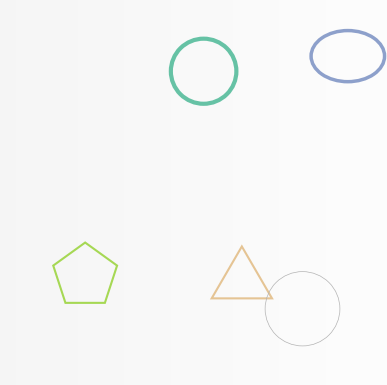[{"shape": "circle", "thickness": 3, "radius": 0.42, "center": [0.525, 0.815]}, {"shape": "oval", "thickness": 2.5, "radius": 0.47, "center": [0.898, 0.854]}, {"shape": "pentagon", "thickness": 1.5, "radius": 0.43, "center": [0.22, 0.283]}, {"shape": "triangle", "thickness": 1.5, "radius": 0.45, "center": [0.624, 0.27]}, {"shape": "circle", "thickness": 0.5, "radius": 0.48, "center": [0.781, 0.198]}]